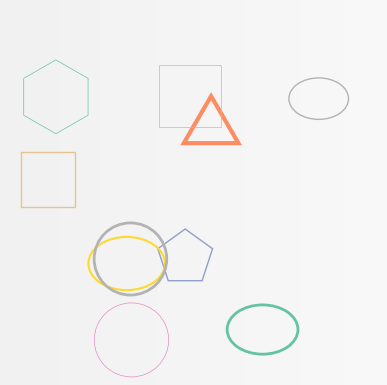[{"shape": "oval", "thickness": 2, "radius": 0.46, "center": [0.678, 0.144]}, {"shape": "hexagon", "thickness": 0.5, "radius": 0.48, "center": [0.144, 0.749]}, {"shape": "triangle", "thickness": 3, "radius": 0.41, "center": [0.545, 0.669]}, {"shape": "pentagon", "thickness": 1, "radius": 0.37, "center": [0.478, 0.331]}, {"shape": "circle", "thickness": 0.5, "radius": 0.48, "center": [0.339, 0.117]}, {"shape": "square", "thickness": 0.5, "radius": 0.4, "center": [0.49, 0.75]}, {"shape": "oval", "thickness": 1.5, "radius": 0.49, "center": [0.327, 0.316]}, {"shape": "square", "thickness": 1, "radius": 0.35, "center": [0.124, 0.534]}, {"shape": "circle", "thickness": 2, "radius": 0.47, "center": [0.337, 0.327]}, {"shape": "oval", "thickness": 1, "radius": 0.38, "center": [0.822, 0.744]}]